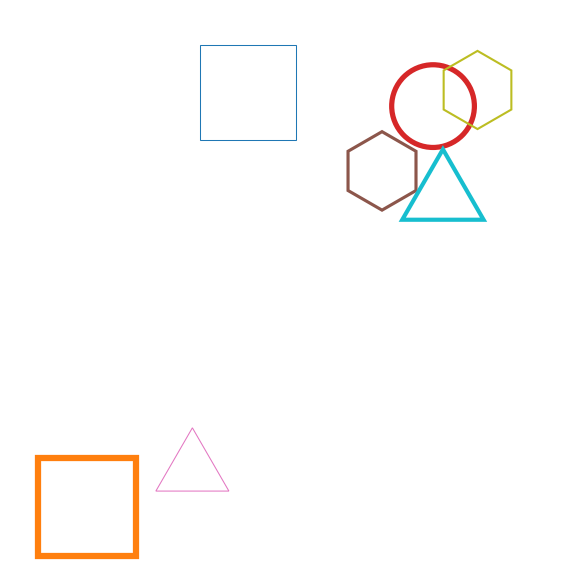[{"shape": "square", "thickness": 0.5, "radius": 0.41, "center": [0.43, 0.839]}, {"shape": "square", "thickness": 3, "radius": 0.43, "center": [0.151, 0.121]}, {"shape": "circle", "thickness": 2.5, "radius": 0.36, "center": [0.75, 0.815]}, {"shape": "hexagon", "thickness": 1.5, "radius": 0.34, "center": [0.662, 0.703]}, {"shape": "triangle", "thickness": 0.5, "radius": 0.37, "center": [0.333, 0.185]}, {"shape": "hexagon", "thickness": 1, "radius": 0.34, "center": [0.827, 0.843]}, {"shape": "triangle", "thickness": 2, "radius": 0.41, "center": [0.767, 0.659]}]